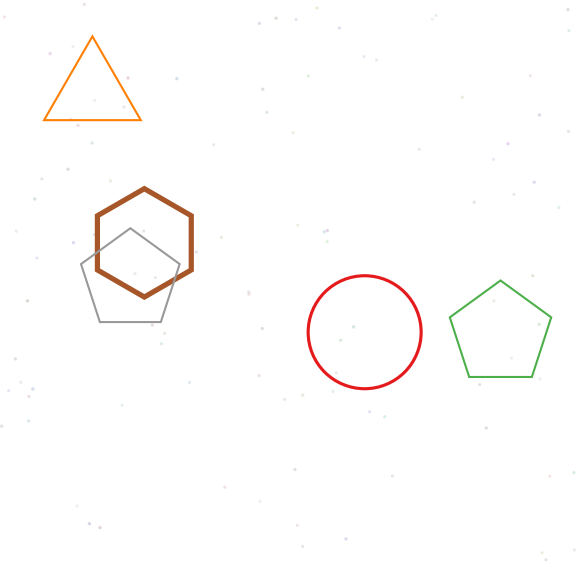[{"shape": "circle", "thickness": 1.5, "radius": 0.49, "center": [0.631, 0.424]}, {"shape": "pentagon", "thickness": 1, "radius": 0.46, "center": [0.867, 0.421]}, {"shape": "triangle", "thickness": 1, "radius": 0.48, "center": [0.16, 0.839]}, {"shape": "hexagon", "thickness": 2.5, "radius": 0.47, "center": [0.25, 0.579]}, {"shape": "pentagon", "thickness": 1, "radius": 0.45, "center": [0.226, 0.514]}]